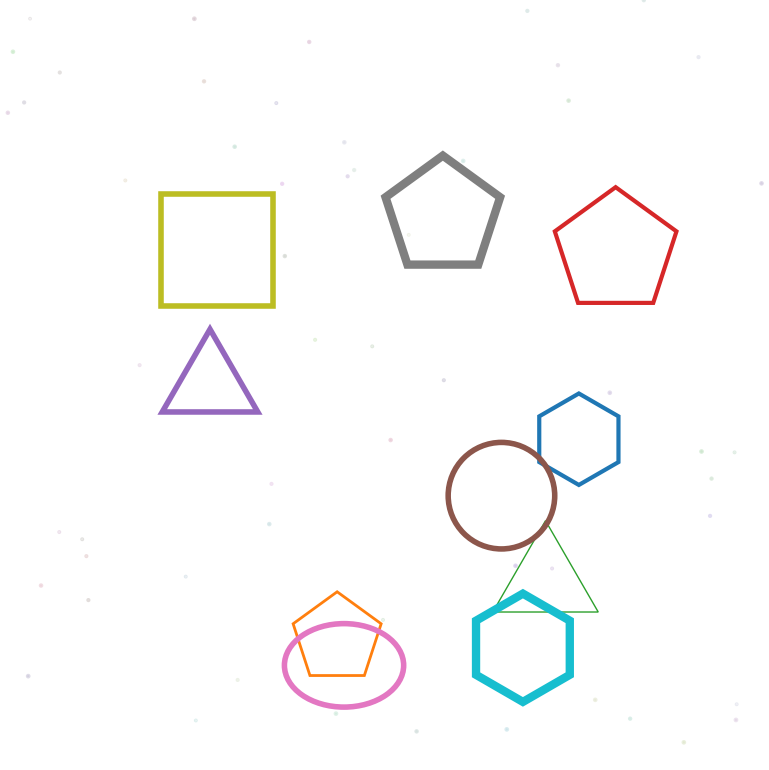[{"shape": "hexagon", "thickness": 1.5, "radius": 0.3, "center": [0.752, 0.43]}, {"shape": "pentagon", "thickness": 1, "radius": 0.3, "center": [0.438, 0.171]}, {"shape": "triangle", "thickness": 0.5, "radius": 0.4, "center": [0.708, 0.245]}, {"shape": "pentagon", "thickness": 1.5, "radius": 0.42, "center": [0.8, 0.674]}, {"shape": "triangle", "thickness": 2, "radius": 0.36, "center": [0.273, 0.501]}, {"shape": "circle", "thickness": 2, "radius": 0.35, "center": [0.651, 0.356]}, {"shape": "oval", "thickness": 2, "radius": 0.39, "center": [0.447, 0.136]}, {"shape": "pentagon", "thickness": 3, "radius": 0.39, "center": [0.575, 0.72]}, {"shape": "square", "thickness": 2, "radius": 0.36, "center": [0.281, 0.675]}, {"shape": "hexagon", "thickness": 3, "radius": 0.35, "center": [0.679, 0.159]}]